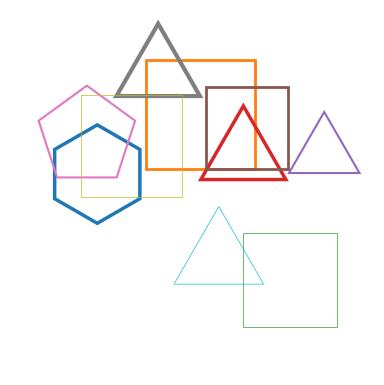[{"shape": "hexagon", "thickness": 2.5, "radius": 0.64, "center": [0.253, 0.548]}, {"shape": "square", "thickness": 2, "radius": 0.71, "center": [0.521, 0.703]}, {"shape": "square", "thickness": 0.5, "radius": 0.61, "center": [0.754, 0.272]}, {"shape": "triangle", "thickness": 2.5, "radius": 0.64, "center": [0.632, 0.597]}, {"shape": "triangle", "thickness": 1.5, "radius": 0.53, "center": [0.842, 0.603]}, {"shape": "square", "thickness": 2, "radius": 0.53, "center": [0.64, 0.666]}, {"shape": "pentagon", "thickness": 1.5, "radius": 0.66, "center": [0.226, 0.646]}, {"shape": "triangle", "thickness": 3, "radius": 0.63, "center": [0.411, 0.813]}, {"shape": "square", "thickness": 0.5, "radius": 0.66, "center": [0.342, 0.62]}, {"shape": "triangle", "thickness": 0.5, "radius": 0.67, "center": [0.568, 0.329]}]